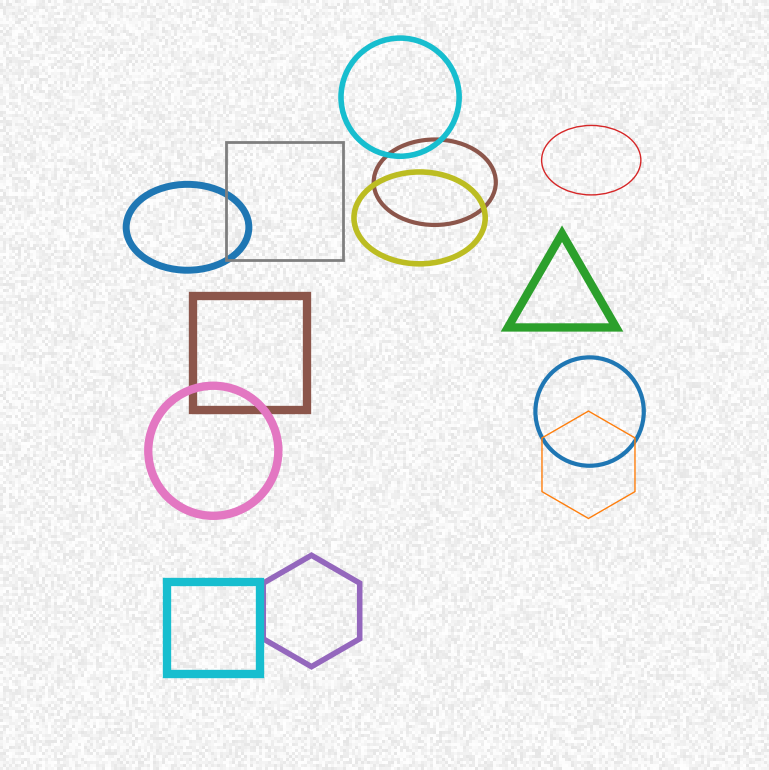[{"shape": "circle", "thickness": 1.5, "radius": 0.35, "center": [0.766, 0.466]}, {"shape": "oval", "thickness": 2.5, "radius": 0.4, "center": [0.244, 0.705]}, {"shape": "hexagon", "thickness": 0.5, "radius": 0.35, "center": [0.764, 0.396]}, {"shape": "triangle", "thickness": 3, "radius": 0.41, "center": [0.73, 0.615]}, {"shape": "oval", "thickness": 0.5, "radius": 0.32, "center": [0.768, 0.792]}, {"shape": "hexagon", "thickness": 2, "radius": 0.36, "center": [0.405, 0.207]}, {"shape": "square", "thickness": 3, "radius": 0.37, "center": [0.324, 0.541]}, {"shape": "oval", "thickness": 1.5, "radius": 0.4, "center": [0.565, 0.763]}, {"shape": "circle", "thickness": 3, "radius": 0.42, "center": [0.277, 0.415]}, {"shape": "square", "thickness": 1, "radius": 0.38, "center": [0.37, 0.74]}, {"shape": "oval", "thickness": 2, "radius": 0.43, "center": [0.545, 0.717]}, {"shape": "circle", "thickness": 2, "radius": 0.38, "center": [0.52, 0.874]}, {"shape": "square", "thickness": 3, "radius": 0.3, "center": [0.277, 0.185]}]